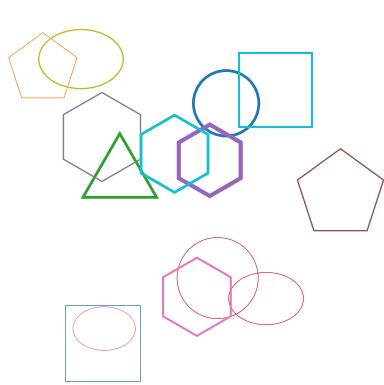[{"shape": "circle", "thickness": 2, "radius": 0.43, "center": [0.587, 0.732]}, {"shape": "square", "thickness": 0.5, "radius": 0.49, "center": [0.266, 0.109]}, {"shape": "pentagon", "thickness": 0.5, "radius": 0.47, "center": [0.111, 0.822]}, {"shape": "triangle", "thickness": 2, "radius": 0.55, "center": [0.311, 0.543]}, {"shape": "circle", "thickness": 0.5, "radius": 0.53, "center": [0.565, 0.278]}, {"shape": "oval", "thickness": 0.5, "radius": 0.49, "center": [0.691, 0.224]}, {"shape": "hexagon", "thickness": 3, "radius": 0.46, "center": [0.545, 0.584]}, {"shape": "pentagon", "thickness": 1, "radius": 0.59, "center": [0.884, 0.496]}, {"shape": "hexagon", "thickness": 1.5, "radius": 0.51, "center": [0.511, 0.229]}, {"shape": "oval", "thickness": 0.5, "radius": 0.41, "center": [0.271, 0.147]}, {"shape": "hexagon", "thickness": 1, "radius": 0.58, "center": [0.265, 0.644]}, {"shape": "oval", "thickness": 1, "radius": 0.55, "center": [0.21, 0.846]}, {"shape": "square", "thickness": 1.5, "radius": 0.48, "center": [0.715, 0.766]}, {"shape": "hexagon", "thickness": 2, "radius": 0.5, "center": [0.453, 0.601]}]